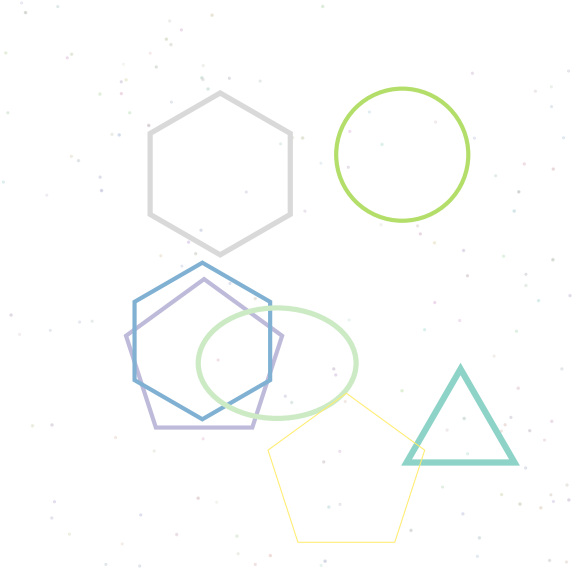[{"shape": "triangle", "thickness": 3, "radius": 0.54, "center": [0.797, 0.252]}, {"shape": "pentagon", "thickness": 2, "radius": 0.71, "center": [0.353, 0.374]}, {"shape": "hexagon", "thickness": 2, "radius": 0.68, "center": [0.35, 0.409]}, {"shape": "circle", "thickness": 2, "radius": 0.57, "center": [0.697, 0.731]}, {"shape": "hexagon", "thickness": 2.5, "radius": 0.7, "center": [0.381, 0.698]}, {"shape": "oval", "thickness": 2.5, "radius": 0.68, "center": [0.48, 0.37]}, {"shape": "pentagon", "thickness": 0.5, "radius": 0.71, "center": [0.6, 0.176]}]